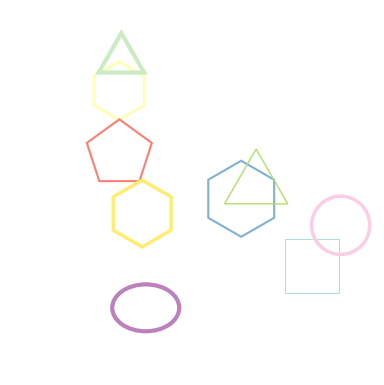[{"shape": "square", "thickness": 0.5, "radius": 0.35, "center": [0.811, 0.31]}, {"shape": "hexagon", "thickness": 2, "radius": 0.38, "center": [0.309, 0.765]}, {"shape": "pentagon", "thickness": 1.5, "radius": 0.44, "center": [0.31, 0.601]}, {"shape": "hexagon", "thickness": 1.5, "radius": 0.49, "center": [0.627, 0.484]}, {"shape": "triangle", "thickness": 1, "radius": 0.47, "center": [0.665, 0.518]}, {"shape": "circle", "thickness": 2.5, "radius": 0.38, "center": [0.885, 0.415]}, {"shape": "oval", "thickness": 3, "radius": 0.44, "center": [0.379, 0.2]}, {"shape": "triangle", "thickness": 3, "radius": 0.34, "center": [0.315, 0.846]}, {"shape": "hexagon", "thickness": 2.5, "radius": 0.43, "center": [0.369, 0.445]}]